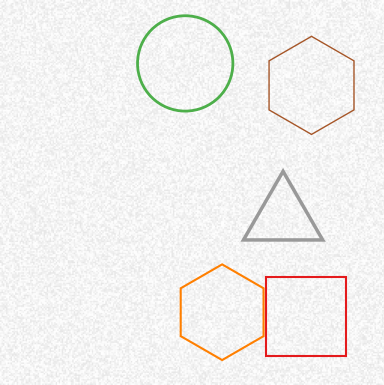[{"shape": "square", "thickness": 1.5, "radius": 0.52, "center": [0.795, 0.178]}, {"shape": "circle", "thickness": 2, "radius": 0.62, "center": [0.481, 0.835]}, {"shape": "hexagon", "thickness": 1.5, "radius": 0.62, "center": [0.577, 0.189]}, {"shape": "hexagon", "thickness": 1, "radius": 0.64, "center": [0.809, 0.778]}, {"shape": "triangle", "thickness": 2.5, "radius": 0.59, "center": [0.735, 0.436]}]